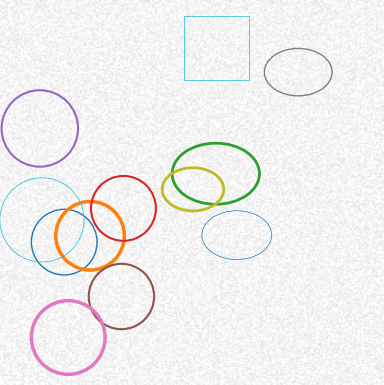[{"shape": "oval", "thickness": 0.5, "radius": 0.45, "center": [0.615, 0.389]}, {"shape": "circle", "thickness": 1, "radius": 0.43, "center": [0.167, 0.371]}, {"shape": "circle", "thickness": 2.5, "radius": 0.45, "center": [0.234, 0.388]}, {"shape": "oval", "thickness": 2, "radius": 0.57, "center": [0.56, 0.549]}, {"shape": "circle", "thickness": 1.5, "radius": 0.42, "center": [0.321, 0.459]}, {"shape": "circle", "thickness": 1.5, "radius": 0.5, "center": [0.103, 0.666]}, {"shape": "circle", "thickness": 1.5, "radius": 0.42, "center": [0.315, 0.23]}, {"shape": "circle", "thickness": 2.5, "radius": 0.48, "center": [0.177, 0.123]}, {"shape": "oval", "thickness": 1, "radius": 0.44, "center": [0.775, 0.813]}, {"shape": "oval", "thickness": 2, "radius": 0.4, "center": [0.501, 0.508]}, {"shape": "square", "thickness": 0.5, "radius": 0.42, "center": [0.562, 0.875]}, {"shape": "circle", "thickness": 0.5, "radius": 0.55, "center": [0.109, 0.429]}]